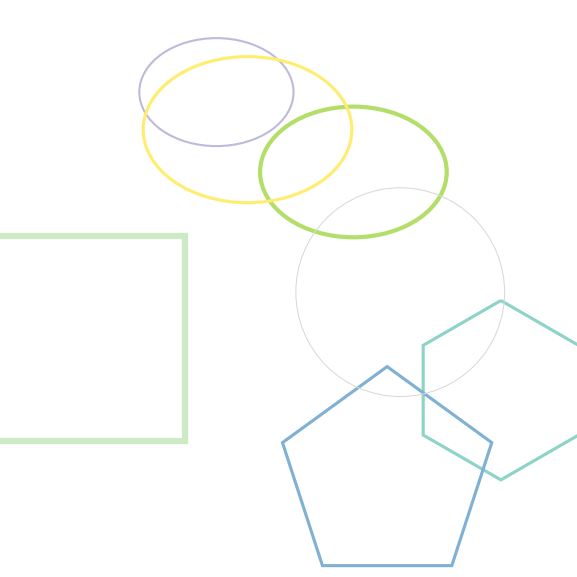[{"shape": "hexagon", "thickness": 1.5, "radius": 0.78, "center": [0.867, 0.323]}, {"shape": "oval", "thickness": 1, "radius": 0.67, "center": [0.375, 0.84]}, {"shape": "pentagon", "thickness": 1.5, "radius": 0.95, "center": [0.67, 0.174]}, {"shape": "oval", "thickness": 2, "radius": 0.81, "center": [0.612, 0.701]}, {"shape": "circle", "thickness": 0.5, "radius": 0.9, "center": [0.693, 0.493]}, {"shape": "square", "thickness": 3, "radius": 0.89, "center": [0.143, 0.413]}, {"shape": "oval", "thickness": 1.5, "radius": 0.9, "center": [0.429, 0.775]}]